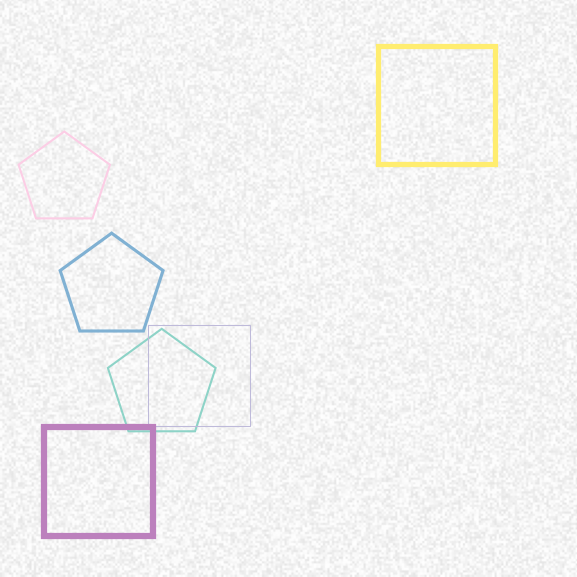[{"shape": "pentagon", "thickness": 1, "radius": 0.49, "center": [0.28, 0.332]}, {"shape": "square", "thickness": 0.5, "radius": 0.44, "center": [0.345, 0.349]}, {"shape": "pentagon", "thickness": 1.5, "radius": 0.47, "center": [0.193, 0.502]}, {"shape": "pentagon", "thickness": 1, "radius": 0.42, "center": [0.111, 0.688]}, {"shape": "square", "thickness": 3, "radius": 0.47, "center": [0.17, 0.165]}, {"shape": "square", "thickness": 2.5, "radius": 0.51, "center": [0.756, 0.818]}]